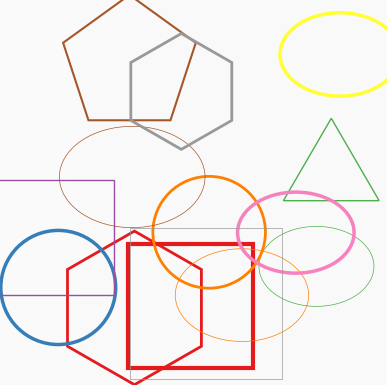[{"shape": "hexagon", "thickness": 2, "radius": 1.0, "center": [0.347, 0.2]}, {"shape": "square", "thickness": 3, "radius": 0.81, "center": [0.492, 0.205]}, {"shape": "circle", "thickness": 2.5, "radius": 0.74, "center": [0.15, 0.253]}, {"shape": "triangle", "thickness": 1, "radius": 0.71, "center": [0.855, 0.55]}, {"shape": "oval", "thickness": 0.5, "radius": 0.74, "center": [0.817, 0.308]}, {"shape": "square", "thickness": 1, "radius": 0.75, "center": [0.146, 0.382]}, {"shape": "oval", "thickness": 0.5, "radius": 0.86, "center": [0.624, 0.233]}, {"shape": "circle", "thickness": 2, "radius": 0.73, "center": [0.54, 0.397]}, {"shape": "oval", "thickness": 2.5, "radius": 0.77, "center": [0.877, 0.859]}, {"shape": "oval", "thickness": 0.5, "radius": 0.94, "center": [0.341, 0.54]}, {"shape": "pentagon", "thickness": 1.5, "radius": 0.9, "center": [0.334, 0.833]}, {"shape": "oval", "thickness": 2.5, "radius": 0.75, "center": [0.763, 0.396]}, {"shape": "hexagon", "thickness": 2, "radius": 0.75, "center": [0.468, 0.762]}, {"shape": "square", "thickness": 0.5, "radius": 0.98, "center": [0.532, 0.212]}]